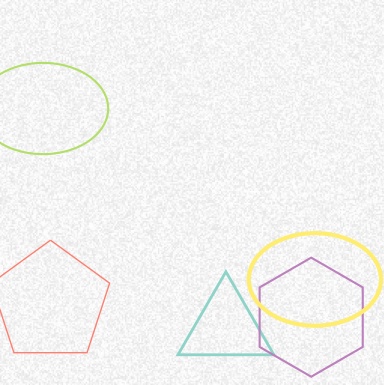[{"shape": "triangle", "thickness": 2, "radius": 0.72, "center": [0.587, 0.15]}, {"shape": "pentagon", "thickness": 1, "radius": 0.81, "center": [0.131, 0.215]}, {"shape": "oval", "thickness": 1.5, "radius": 0.85, "center": [0.112, 0.718]}, {"shape": "hexagon", "thickness": 1.5, "radius": 0.77, "center": [0.808, 0.176]}, {"shape": "oval", "thickness": 3, "radius": 0.86, "center": [0.818, 0.274]}]